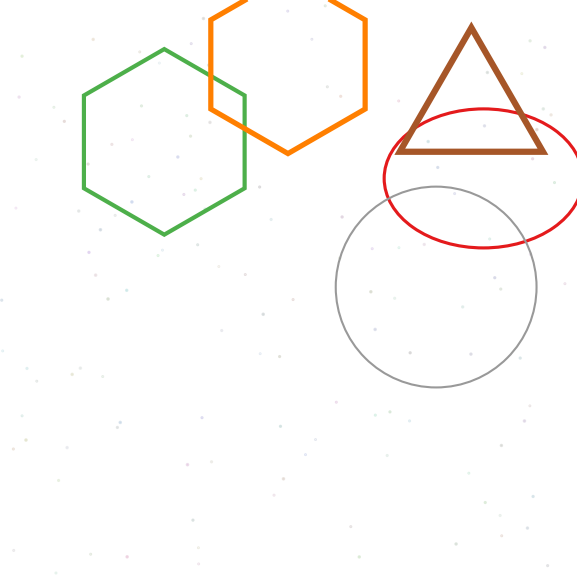[{"shape": "oval", "thickness": 1.5, "radius": 0.86, "center": [0.837, 0.69]}, {"shape": "hexagon", "thickness": 2, "radius": 0.8, "center": [0.284, 0.753]}, {"shape": "hexagon", "thickness": 2.5, "radius": 0.77, "center": [0.499, 0.888]}, {"shape": "triangle", "thickness": 3, "radius": 0.72, "center": [0.816, 0.808]}, {"shape": "circle", "thickness": 1, "radius": 0.87, "center": [0.755, 0.502]}]